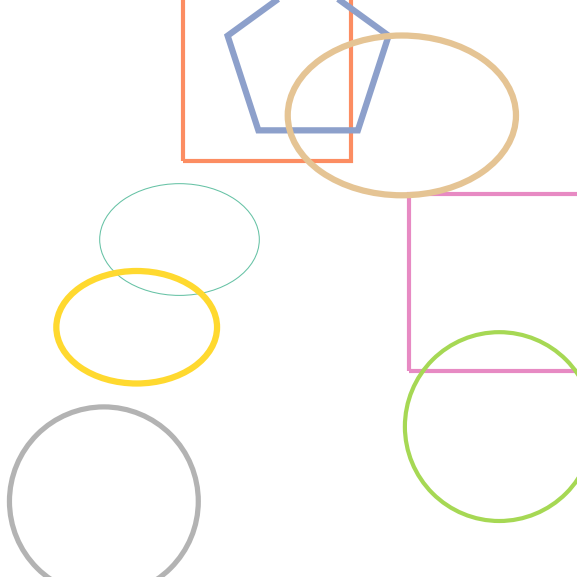[{"shape": "oval", "thickness": 0.5, "radius": 0.69, "center": [0.311, 0.584]}, {"shape": "square", "thickness": 2, "radius": 0.72, "center": [0.462, 0.865]}, {"shape": "pentagon", "thickness": 3, "radius": 0.73, "center": [0.534, 0.892]}, {"shape": "square", "thickness": 2, "radius": 0.77, "center": [0.86, 0.51]}, {"shape": "circle", "thickness": 2, "radius": 0.82, "center": [0.865, 0.26]}, {"shape": "oval", "thickness": 3, "radius": 0.7, "center": [0.237, 0.432]}, {"shape": "oval", "thickness": 3, "radius": 0.99, "center": [0.696, 0.799]}, {"shape": "circle", "thickness": 2.5, "radius": 0.82, "center": [0.18, 0.131]}]